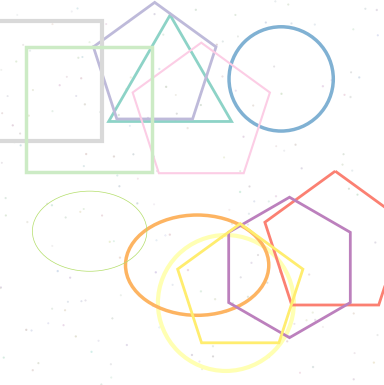[{"shape": "triangle", "thickness": 2, "radius": 0.92, "center": [0.442, 0.777]}, {"shape": "circle", "thickness": 3, "radius": 0.88, "center": [0.587, 0.213]}, {"shape": "pentagon", "thickness": 2, "radius": 0.84, "center": [0.402, 0.826]}, {"shape": "pentagon", "thickness": 2, "radius": 0.96, "center": [0.871, 0.363]}, {"shape": "circle", "thickness": 2.5, "radius": 0.68, "center": [0.73, 0.795]}, {"shape": "oval", "thickness": 2.5, "radius": 0.93, "center": [0.512, 0.311]}, {"shape": "oval", "thickness": 0.5, "radius": 0.74, "center": [0.233, 0.399]}, {"shape": "pentagon", "thickness": 1.5, "radius": 0.94, "center": [0.523, 0.702]}, {"shape": "square", "thickness": 3, "radius": 0.78, "center": [0.11, 0.789]}, {"shape": "hexagon", "thickness": 2, "radius": 0.91, "center": [0.752, 0.305]}, {"shape": "square", "thickness": 2.5, "radius": 0.82, "center": [0.23, 0.715]}, {"shape": "pentagon", "thickness": 2, "radius": 0.86, "center": [0.624, 0.248]}]